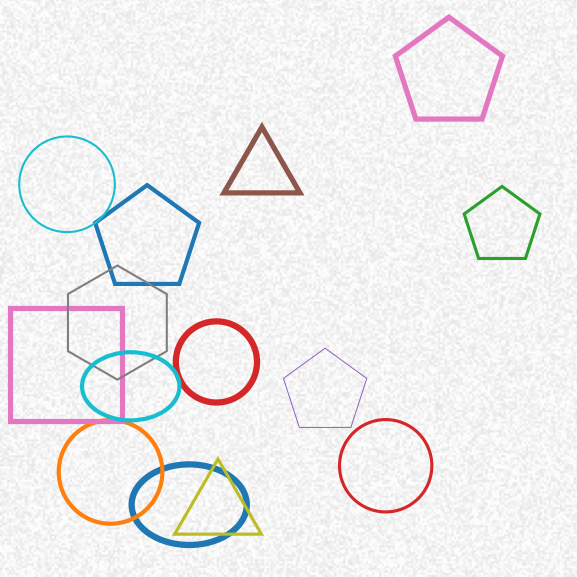[{"shape": "oval", "thickness": 3, "radius": 0.5, "center": [0.328, 0.125]}, {"shape": "pentagon", "thickness": 2, "radius": 0.47, "center": [0.255, 0.584]}, {"shape": "circle", "thickness": 2, "radius": 0.45, "center": [0.191, 0.182]}, {"shape": "pentagon", "thickness": 1.5, "radius": 0.34, "center": [0.869, 0.607]}, {"shape": "circle", "thickness": 1.5, "radius": 0.4, "center": [0.668, 0.193]}, {"shape": "circle", "thickness": 3, "radius": 0.35, "center": [0.375, 0.372]}, {"shape": "pentagon", "thickness": 0.5, "radius": 0.38, "center": [0.563, 0.32]}, {"shape": "triangle", "thickness": 2.5, "radius": 0.38, "center": [0.454, 0.703]}, {"shape": "square", "thickness": 2.5, "radius": 0.49, "center": [0.114, 0.368]}, {"shape": "pentagon", "thickness": 2.5, "radius": 0.49, "center": [0.777, 0.872]}, {"shape": "hexagon", "thickness": 1, "radius": 0.49, "center": [0.203, 0.441]}, {"shape": "triangle", "thickness": 1.5, "radius": 0.43, "center": [0.378, 0.118]}, {"shape": "circle", "thickness": 1, "radius": 0.41, "center": [0.116, 0.68]}, {"shape": "oval", "thickness": 2, "radius": 0.42, "center": [0.226, 0.33]}]